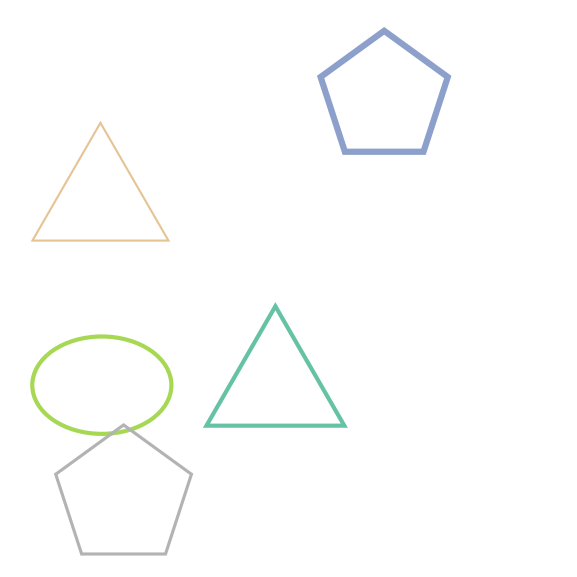[{"shape": "triangle", "thickness": 2, "radius": 0.69, "center": [0.477, 0.331]}, {"shape": "pentagon", "thickness": 3, "radius": 0.58, "center": [0.665, 0.83]}, {"shape": "oval", "thickness": 2, "radius": 0.6, "center": [0.176, 0.332]}, {"shape": "triangle", "thickness": 1, "radius": 0.68, "center": [0.174, 0.651]}, {"shape": "pentagon", "thickness": 1.5, "radius": 0.62, "center": [0.214, 0.14]}]